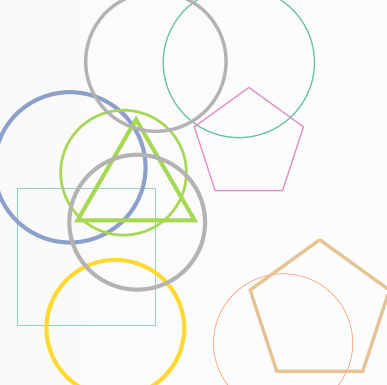[{"shape": "square", "thickness": 0.5, "radius": 0.89, "center": [0.223, 0.333]}, {"shape": "circle", "thickness": 1, "radius": 0.98, "center": [0.616, 0.838]}, {"shape": "circle", "thickness": 0.5, "radius": 0.9, "center": [0.731, 0.109]}, {"shape": "circle", "thickness": 3, "radius": 0.98, "center": [0.18, 0.565]}, {"shape": "pentagon", "thickness": 1, "radius": 0.74, "center": [0.642, 0.625]}, {"shape": "circle", "thickness": 2, "radius": 0.81, "center": [0.319, 0.552]}, {"shape": "triangle", "thickness": 3, "radius": 0.87, "center": [0.351, 0.515]}, {"shape": "circle", "thickness": 3, "radius": 0.89, "center": [0.298, 0.147]}, {"shape": "pentagon", "thickness": 2.5, "radius": 0.94, "center": [0.825, 0.188]}, {"shape": "circle", "thickness": 2.5, "radius": 0.91, "center": [0.402, 0.84]}, {"shape": "circle", "thickness": 3, "radius": 0.88, "center": [0.354, 0.423]}]